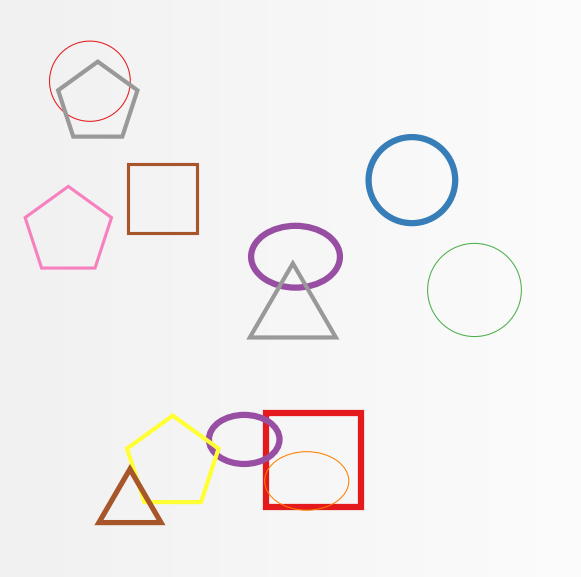[{"shape": "circle", "thickness": 0.5, "radius": 0.35, "center": [0.155, 0.859]}, {"shape": "square", "thickness": 3, "radius": 0.41, "center": [0.539, 0.202]}, {"shape": "circle", "thickness": 3, "radius": 0.37, "center": [0.709, 0.687]}, {"shape": "circle", "thickness": 0.5, "radius": 0.4, "center": [0.816, 0.497]}, {"shape": "oval", "thickness": 3, "radius": 0.38, "center": [0.508, 0.555]}, {"shape": "oval", "thickness": 3, "radius": 0.3, "center": [0.42, 0.238]}, {"shape": "oval", "thickness": 0.5, "radius": 0.36, "center": [0.528, 0.166]}, {"shape": "pentagon", "thickness": 2, "radius": 0.41, "center": [0.297, 0.197]}, {"shape": "triangle", "thickness": 2.5, "radius": 0.31, "center": [0.224, 0.125]}, {"shape": "square", "thickness": 1.5, "radius": 0.3, "center": [0.28, 0.656]}, {"shape": "pentagon", "thickness": 1.5, "radius": 0.39, "center": [0.118, 0.598]}, {"shape": "pentagon", "thickness": 2, "radius": 0.36, "center": [0.168, 0.821]}, {"shape": "triangle", "thickness": 2, "radius": 0.43, "center": [0.504, 0.458]}]